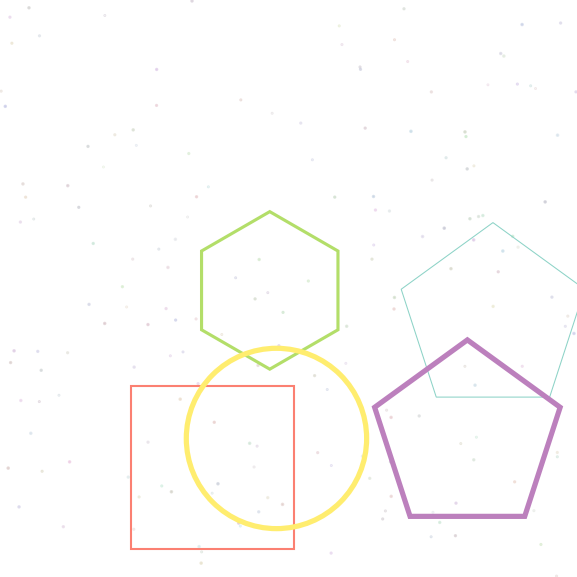[{"shape": "pentagon", "thickness": 0.5, "radius": 0.84, "center": [0.854, 0.447]}, {"shape": "square", "thickness": 1, "radius": 0.71, "center": [0.367, 0.189]}, {"shape": "hexagon", "thickness": 1.5, "radius": 0.68, "center": [0.467, 0.496]}, {"shape": "pentagon", "thickness": 2.5, "radius": 0.84, "center": [0.809, 0.242]}, {"shape": "circle", "thickness": 2.5, "radius": 0.78, "center": [0.479, 0.24]}]